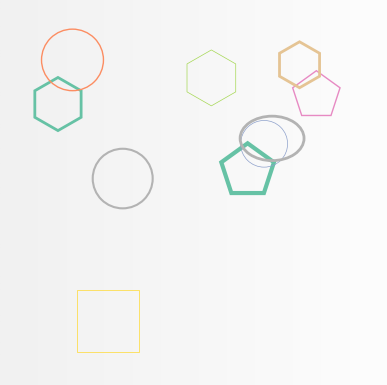[{"shape": "hexagon", "thickness": 2, "radius": 0.34, "center": [0.15, 0.73]}, {"shape": "pentagon", "thickness": 3, "radius": 0.36, "center": [0.639, 0.556]}, {"shape": "circle", "thickness": 1, "radius": 0.4, "center": [0.187, 0.844]}, {"shape": "circle", "thickness": 0.5, "radius": 0.3, "center": [0.682, 0.626]}, {"shape": "pentagon", "thickness": 1, "radius": 0.32, "center": [0.816, 0.752]}, {"shape": "hexagon", "thickness": 0.5, "radius": 0.36, "center": [0.545, 0.798]}, {"shape": "square", "thickness": 0.5, "radius": 0.4, "center": [0.279, 0.166]}, {"shape": "hexagon", "thickness": 2, "radius": 0.3, "center": [0.773, 0.832]}, {"shape": "circle", "thickness": 1.5, "radius": 0.39, "center": [0.317, 0.536]}, {"shape": "oval", "thickness": 2, "radius": 0.41, "center": [0.702, 0.641]}]